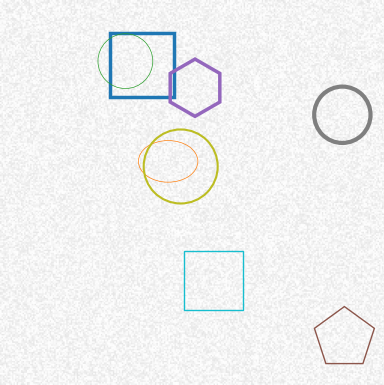[{"shape": "square", "thickness": 2.5, "radius": 0.42, "center": [0.368, 0.831]}, {"shape": "oval", "thickness": 0.5, "radius": 0.39, "center": [0.437, 0.581]}, {"shape": "circle", "thickness": 0.5, "radius": 0.36, "center": [0.326, 0.841]}, {"shape": "hexagon", "thickness": 2.5, "radius": 0.37, "center": [0.507, 0.772]}, {"shape": "pentagon", "thickness": 1, "radius": 0.41, "center": [0.895, 0.122]}, {"shape": "circle", "thickness": 3, "radius": 0.37, "center": [0.889, 0.702]}, {"shape": "circle", "thickness": 1.5, "radius": 0.48, "center": [0.469, 0.568]}, {"shape": "square", "thickness": 1, "radius": 0.38, "center": [0.555, 0.271]}]